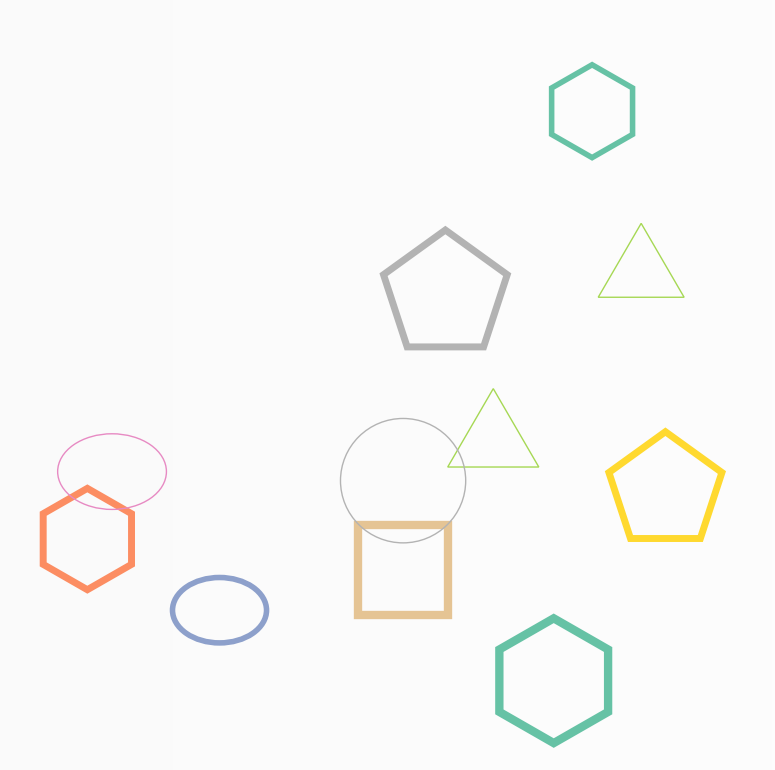[{"shape": "hexagon", "thickness": 3, "radius": 0.41, "center": [0.714, 0.116]}, {"shape": "hexagon", "thickness": 2, "radius": 0.3, "center": [0.764, 0.856]}, {"shape": "hexagon", "thickness": 2.5, "radius": 0.33, "center": [0.113, 0.3]}, {"shape": "oval", "thickness": 2, "radius": 0.3, "center": [0.283, 0.208]}, {"shape": "oval", "thickness": 0.5, "radius": 0.35, "center": [0.145, 0.388]}, {"shape": "triangle", "thickness": 0.5, "radius": 0.34, "center": [0.636, 0.427]}, {"shape": "triangle", "thickness": 0.5, "radius": 0.32, "center": [0.827, 0.646]}, {"shape": "pentagon", "thickness": 2.5, "radius": 0.38, "center": [0.859, 0.363]}, {"shape": "square", "thickness": 3, "radius": 0.29, "center": [0.52, 0.26]}, {"shape": "pentagon", "thickness": 2.5, "radius": 0.42, "center": [0.575, 0.617]}, {"shape": "circle", "thickness": 0.5, "radius": 0.4, "center": [0.52, 0.376]}]